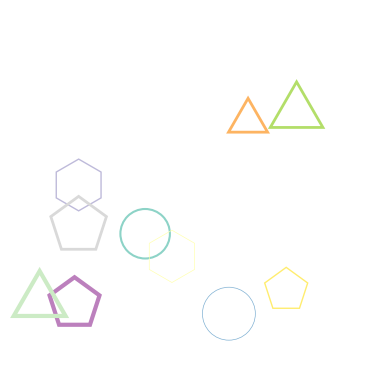[{"shape": "circle", "thickness": 1.5, "radius": 0.32, "center": [0.377, 0.393]}, {"shape": "hexagon", "thickness": 0.5, "radius": 0.34, "center": [0.447, 0.334]}, {"shape": "hexagon", "thickness": 1, "radius": 0.34, "center": [0.204, 0.52]}, {"shape": "circle", "thickness": 0.5, "radius": 0.34, "center": [0.594, 0.185]}, {"shape": "triangle", "thickness": 2, "radius": 0.29, "center": [0.644, 0.686]}, {"shape": "triangle", "thickness": 2, "radius": 0.39, "center": [0.77, 0.708]}, {"shape": "pentagon", "thickness": 2, "radius": 0.38, "center": [0.204, 0.414]}, {"shape": "pentagon", "thickness": 3, "radius": 0.34, "center": [0.194, 0.212]}, {"shape": "triangle", "thickness": 3, "radius": 0.39, "center": [0.103, 0.218]}, {"shape": "pentagon", "thickness": 1, "radius": 0.29, "center": [0.743, 0.247]}]